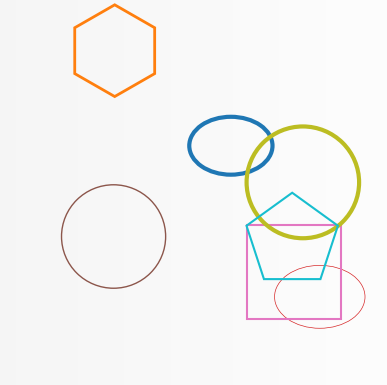[{"shape": "oval", "thickness": 3, "radius": 0.54, "center": [0.596, 0.621]}, {"shape": "hexagon", "thickness": 2, "radius": 0.6, "center": [0.296, 0.868]}, {"shape": "oval", "thickness": 0.5, "radius": 0.58, "center": [0.825, 0.229]}, {"shape": "circle", "thickness": 1, "radius": 0.67, "center": [0.293, 0.386]}, {"shape": "square", "thickness": 1.5, "radius": 0.61, "center": [0.758, 0.293]}, {"shape": "circle", "thickness": 3, "radius": 0.73, "center": [0.782, 0.526]}, {"shape": "pentagon", "thickness": 1.5, "radius": 0.62, "center": [0.754, 0.375]}]